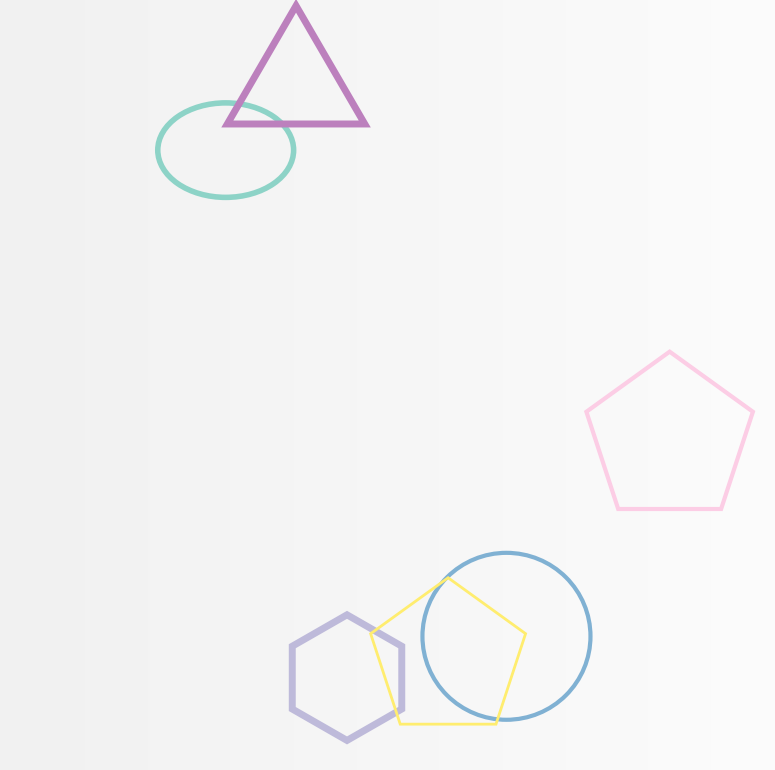[{"shape": "oval", "thickness": 2, "radius": 0.44, "center": [0.291, 0.805]}, {"shape": "hexagon", "thickness": 2.5, "radius": 0.41, "center": [0.448, 0.12]}, {"shape": "circle", "thickness": 1.5, "radius": 0.54, "center": [0.654, 0.174]}, {"shape": "pentagon", "thickness": 1.5, "radius": 0.56, "center": [0.864, 0.43]}, {"shape": "triangle", "thickness": 2.5, "radius": 0.51, "center": [0.382, 0.89]}, {"shape": "pentagon", "thickness": 1, "radius": 0.53, "center": [0.578, 0.145]}]